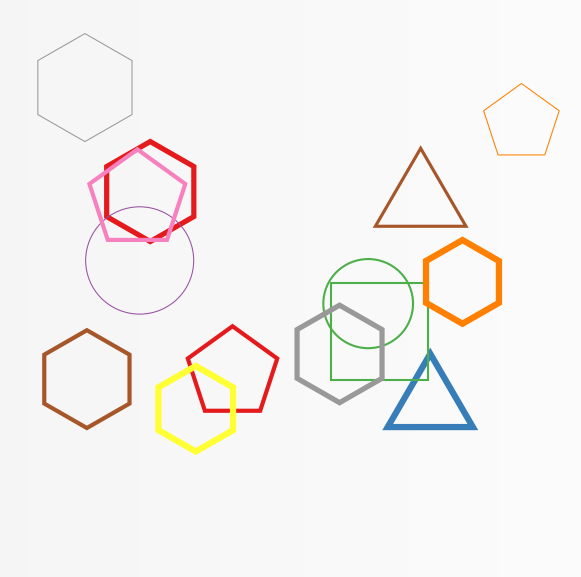[{"shape": "hexagon", "thickness": 2.5, "radius": 0.43, "center": [0.259, 0.667]}, {"shape": "pentagon", "thickness": 2, "radius": 0.4, "center": [0.4, 0.353]}, {"shape": "triangle", "thickness": 3, "radius": 0.42, "center": [0.74, 0.302]}, {"shape": "square", "thickness": 1, "radius": 0.42, "center": [0.654, 0.425]}, {"shape": "circle", "thickness": 1, "radius": 0.39, "center": [0.633, 0.473]}, {"shape": "circle", "thickness": 0.5, "radius": 0.46, "center": [0.24, 0.548]}, {"shape": "pentagon", "thickness": 0.5, "radius": 0.34, "center": [0.897, 0.786]}, {"shape": "hexagon", "thickness": 3, "radius": 0.36, "center": [0.796, 0.511]}, {"shape": "hexagon", "thickness": 3, "radius": 0.37, "center": [0.337, 0.291]}, {"shape": "triangle", "thickness": 1.5, "radius": 0.45, "center": [0.724, 0.652]}, {"shape": "hexagon", "thickness": 2, "radius": 0.42, "center": [0.15, 0.343]}, {"shape": "pentagon", "thickness": 2, "radius": 0.43, "center": [0.236, 0.654]}, {"shape": "hexagon", "thickness": 0.5, "radius": 0.47, "center": [0.146, 0.847]}, {"shape": "hexagon", "thickness": 2.5, "radius": 0.42, "center": [0.584, 0.386]}]